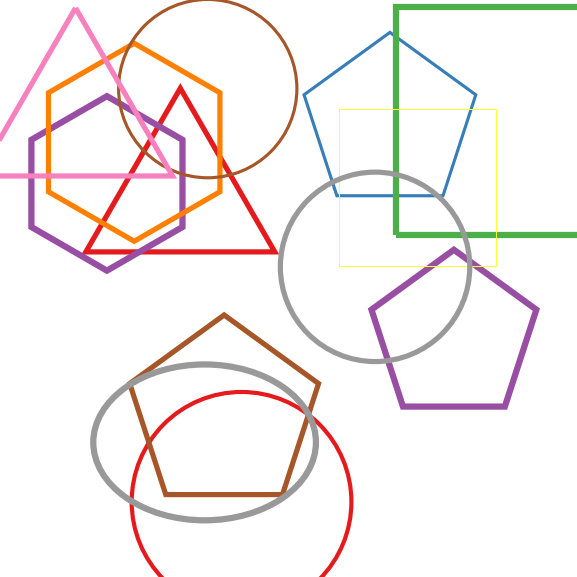[{"shape": "circle", "thickness": 2, "radius": 0.95, "center": [0.418, 0.13]}, {"shape": "triangle", "thickness": 2.5, "radius": 0.94, "center": [0.312, 0.657]}, {"shape": "pentagon", "thickness": 1.5, "radius": 0.78, "center": [0.675, 0.787]}, {"shape": "square", "thickness": 3, "radius": 0.99, "center": [0.883, 0.789]}, {"shape": "pentagon", "thickness": 3, "radius": 0.75, "center": [0.786, 0.417]}, {"shape": "hexagon", "thickness": 3, "radius": 0.76, "center": [0.185, 0.682]}, {"shape": "hexagon", "thickness": 2.5, "radius": 0.86, "center": [0.232, 0.753]}, {"shape": "square", "thickness": 0.5, "radius": 0.68, "center": [0.723, 0.675]}, {"shape": "circle", "thickness": 1.5, "radius": 0.77, "center": [0.36, 0.846]}, {"shape": "pentagon", "thickness": 2.5, "radius": 0.86, "center": [0.388, 0.282]}, {"shape": "triangle", "thickness": 2.5, "radius": 0.97, "center": [0.131, 0.791]}, {"shape": "oval", "thickness": 3, "radius": 0.96, "center": [0.354, 0.233]}, {"shape": "circle", "thickness": 2.5, "radius": 0.82, "center": [0.649, 0.537]}]